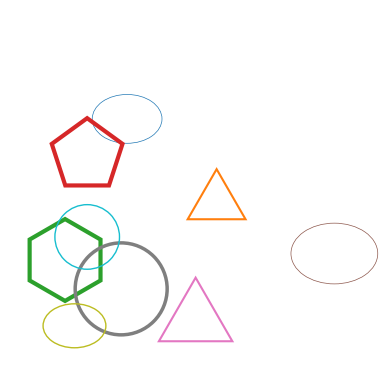[{"shape": "oval", "thickness": 0.5, "radius": 0.45, "center": [0.33, 0.691]}, {"shape": "triangle", "thickness": 1.5, "radius": 0.43, "center": [0.563, 0.474]}, {"shape": "hexagon", "thickness": 3, "radius": 0.53, "center": [0.169, 0.325]}, {"shape": "pentagon", "thickness": 3, "radius": 0.48, "center": [0.226, 0.596]}, {"shape": "oval", "thickness": 0.5, "radius": 0.56, "center": [0.868, 0.341]}, {"shape": "triangle", "thickness": 1.5, "radius": 0.55, "center": [0.508, 0.169]}, {"shape": "circle", "thickness": 2.5, "radius": 0.6, "center": [0.315, 0.25]}, {"shape": "oval", "thickness": 1, "radius": 0.41, "center": [0.193, 0.154]}, {"shape": "circle", "thickness": 1, "radius": 0.42, "center": [0.227, 0.385]}]